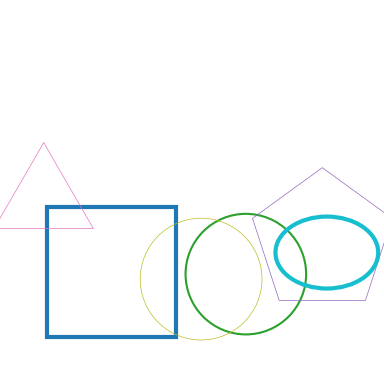[{"shape": "square", "thickness": 3, "radius": 0.84, "center": [0.289, 0.294]}, {"shape": "circle", "thickness": 1.5, "radius": 0.78, "center": [0.639, 0.288]}, {"shape": "pentagon", "thickness": 0.5, "radius": 0.95, "center": [0.837, 0.374]}, {"shape": "triangle", "thickness": 0.5, "radius": 0.74, "center": [0.114, 0.481]}, {"shape": "circle", "thickness": 0.5, "radius": 0.79, "center": [0.522, 0.275]}, {"shape": "oval", "thickness": 3, "radius": 0.67, "center": [0.849, 0.344]}]